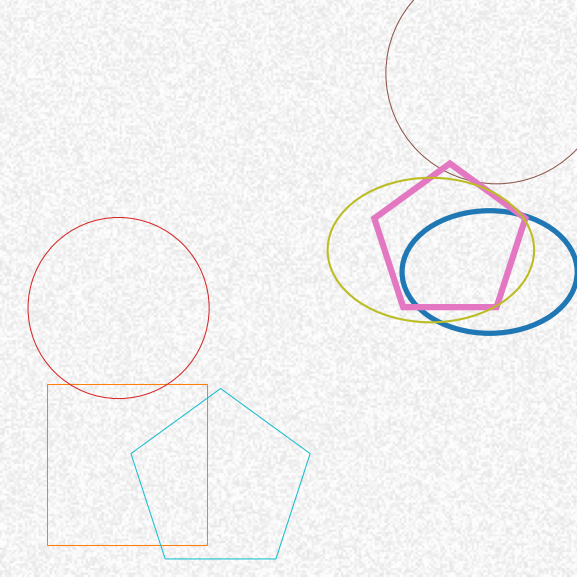[{"shape": "oval", "thickness": 2.5, "radius": 0.76, "center": [0.848, 0.528]}, {"shape": "square", "thickness": 0.5, "radius": 0.7, "center": [0.22, 0.195]}, {"shape": "circle", "thickness": 0.5, "radius": 0.78, "center": [0.205, 0.466]}, {"shape": "circle", "thickness": 0.5, "radius": 0.96, "center": [0.86, 0.872]}, {"shape": "pentagon", "thickness": 3, "radius": 0.69, "center": [0.779, 0.579]}, {"shape": "oval", "thickness": 1, "radius": 0.89, "center": [0.746, 0.566]}, {"shape": "pentagon", "thickness": 0.5, "radius": 0.82, "center": [0.382, 0.163]}]